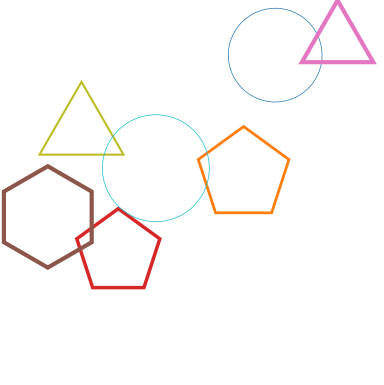[{"shape": "circle", "thickness": 0.5, "radius": 0.61, "center": [0.715, 0.857]}, {"shape": "pentagon", "thickness": 2, "radius": 0.62, "center": [0.633, 0.547]}, {"shape": "pentagon", "thickness": 2.5, "radius": 0.57, "center": [0.307, 0.345]}, {"shape": "hexagon", "thickness": 3, "radius": 0.66, "center": [0.124, 0.437]}, {"shape": "triangle", "thickness": 3, "radius": 0.54, "center": [0.877, 0.892]}, {"shape": "triangle", "thickness": 1.5, "radius": 0.63, "center": [0.212, 0.661]}, {"shape": "circle", "thickness": 0.5, "radius": 0.69, "center": [0.405, 0.563]}]